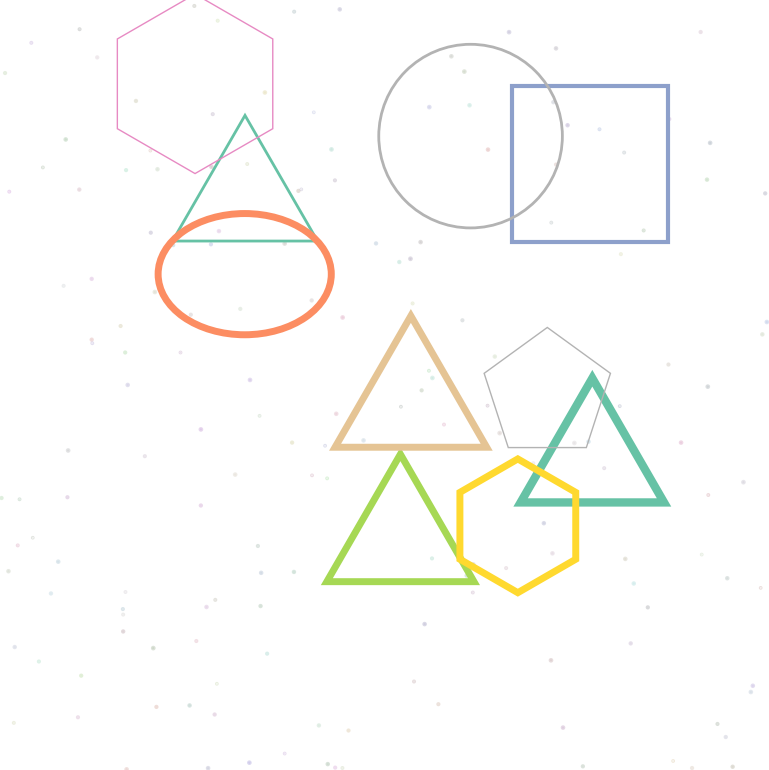[{"shape": "triangle", "thickness": 3, "radius": 0.54, "center": [0.769, 0.401]}, {"shape": "triangle", "thickness": 1, "radius": 0.54, "center": [0.318, 0.741]}, {"shape": "oval", "thickness": 2.5, "radius": 0.56, "center": [0.318, 0.644]}, {"shape": "square", "thickness": 1.5, "radius": 0.51, "center": [0.766, 0.787]}, {"shape": "hexagon", "thickness": 0.5, "radius": 0.58, "center": [0.253, 0.891]}, {"shape": "triangle", "thickness": 2.5, "radius": 0.55, "center": [0.52, 0.3]}, {"shape": "hexagon", "thickness": 2.5, "radius": 0.43, "center": [0.672, 0.317]}, {"shape": "triangle", "thickness": 2.5, "radius": 0.57, "center": [0.534, 0.476]}, {"shape": "pentagon", "thickness": 0.5, "radius": 0.43, "center": [0.711, 0.488]}, {"shape": "circle", "thickness": 1, "radius": 0.6, "center": [0.611, 0.823]}]